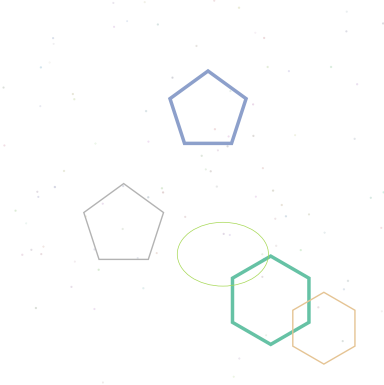[{"shape": "hexagon", "thickness": 2.5, "radius": 0.57, "center": [0.703, 0.22]}, {"shape": "pentagon", "thickness": 2.5, "radius": 0.52, "center": [0.54, 0.712]}, {"shape": "oval", "thickness": 0.5, "radius": 0.59, "center": [0.579, 0.34]}, {"shape": "hexagon", "thickness": 1, "radius": 0.47, "center": [0.841, 0.148]}, {"shape": "pentagon", "thickness": 1, "radius": 0.54, "center": [0.321, 0.414]}]